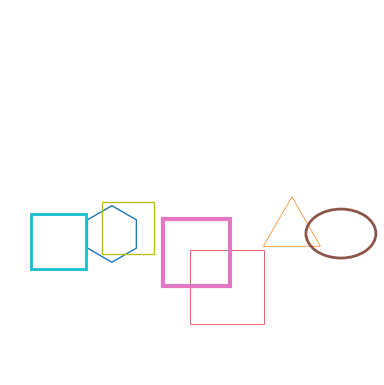[{"shape": "hexagon", "thickness": 1, "radius": 0.37, "center": [0.291, 0.392]}, {"shape": "triangle", "thickness": 0.5, "radius": 0.43, "center": [0.758, 0.403]}, {"shape": "square", "thickness": 0.5, "radius": 0.48, "center": [0.59, 0.255]}, {"shape": "oval", "thickness": 2, "radius": 0.45, "center": [0.885, 0.393]}, {"shape": "square", "thickness": 3, "radius": 0.43, "center": [0.51, 0.344]}, {"shape": "square", "thickness": 1, "radius": 0.34, "center": [0.333, 0.409]}, {"shape": "square", "thickness": 2, "radius": 0.36, "center": [0.152, 0.373]}]